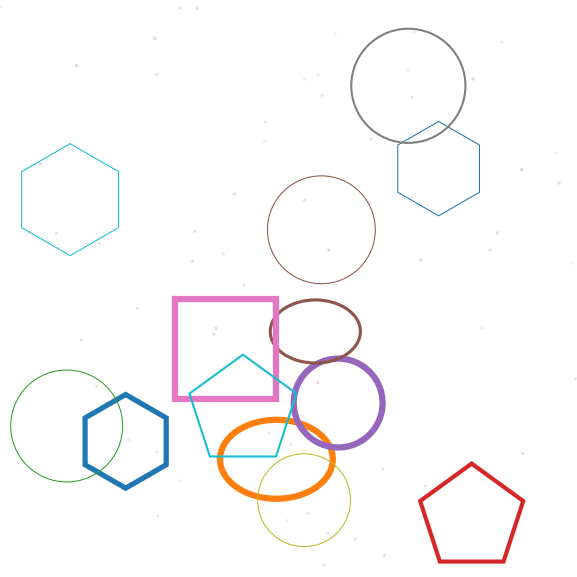[{"shape": "hexagon", "thickness": 0.5, "radius": 0.41, "center": [0.76, 0.707]}, {"shape": "hexagon", "thickness": 2.5, "radius": 0.41, "center": [0.218, 0.235]}, {"shape": "oval", "thickness": 3, "radius": 0.49, "center": [0.479, 0.204]}, {"shape": "circle", "thickness": 0.5, "radius": 0.48, "center": [0.115, 0.261]}, {"shape": "pentagon", "thickness": 2, "radius": 0.47, "center": [0.817, 0.103]}, {"shape": "circle", "thickness": 3, "radius": 0.38, "center": [0.586, 0.301]}, {"shape": "circle", "thickness": 0.5, "radius": 0.47, "center": [0.556, 0.601]}, {"shape": "oval", "thickness": 1.5, "radius": 0.39, "center": [0.546, 0.425]}, {"shape": "square", "thickness": 3, "radius": 0.43, "center": [0.391, 0.396]}, {"shape": "circle", "thickness": 1, "radius": 0.49, "center": [0.707, 0.851]}, {"shape": "circle", "thickness": 0.5, "radius": 0.4, "center": [0.527, 0.133]}, {"shape": "pentagon", "thickness": 1, "radius": 0.49, "center": [0.421, 0.288]}, {"shape": "hexagon", "thickness": 0.5, "radius": 0.48, "center": [0.121, 0.653]}]